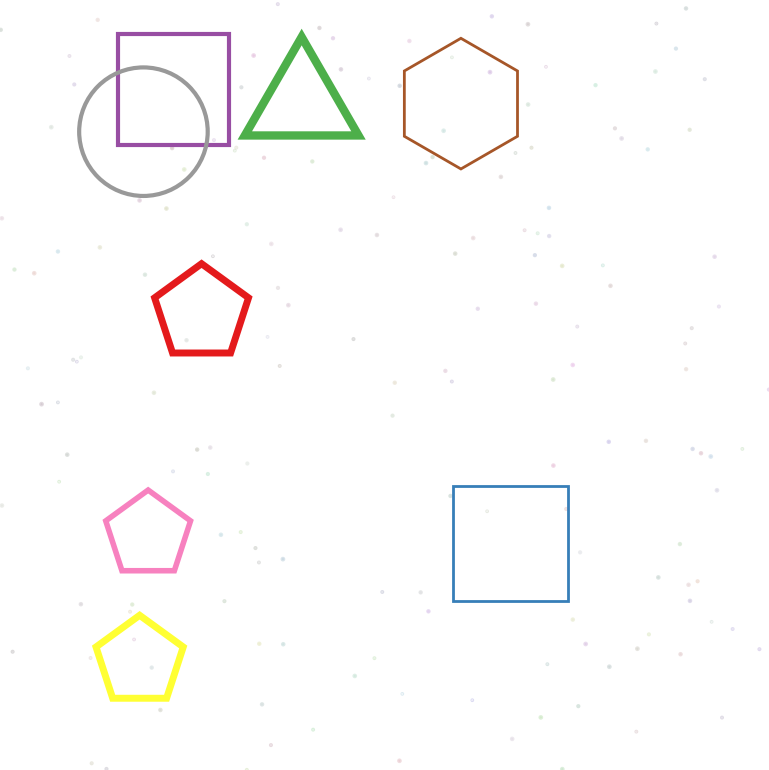[{"shape": "pentagon", "thickness": 2.5, "radius": 0.32, "center": [0.262, 0.593]}, {"shape": "square", "thickness": 1, "radius": 0.38, "center": [0.663, 0.294]}, {"shape": "triangle", "thickness": 3, "radius": 0.43, "center": [0.392, 0.867]}, {"shape": "square", "thickness": 1.5, "radius": 0.36, "center": [0.225, 0.884]}, {"shape": "pentagon", "thickness": 2.5, "radius": 0.3, "center": [0.181, 0.141]}, {"shape": "hexagon", "thickness": 1, "radius": 0.42, "center": [0.599, 0.865]}, {"shape": "pentagon", "thickness": 2, "radius": 0.29, "center": [0.192, 0.306]}, {"shape": "circle", "thickness": 1.5, "radius": 0.42, "center": [0.186, 0.829]}]